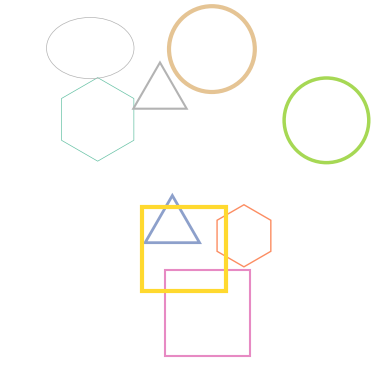[{"shape": "hexagon", "thickness": 0.5, "radius": 0.54, "center": [0.254, 0.69]}, {"shape": "hexagon", "thickness": 1, "radius": 0.4, "center": [0.634, 0.388]}, {"shape": "triangle", "thickness": 2, "radius": 0.41, "center": [0.448, 0.41]}, {"shape": "square", "thickness": 1.5, "radius": 0.56, "center": [0.539, 0.187]}, {"shape": "circle", "thickness": 2.5, "radius": 0.55, "center": [0.848, 0.687]}, {"shape": "square", "thickness": 3, "radius": 0.55, "center": [0.479, 0.354]}, {"shape": "circle", "thickness": 3, "radius": 0.56, "center": [0.55, 0.872]}, {"shape": "triangle", "thickness": 1.5, "radius": 0.4, "center": [0.416, 0.758]}, {"shape": "oval", "thickness": 0.5, "radius": 0.57, "center": [0.234, 0.875]}]